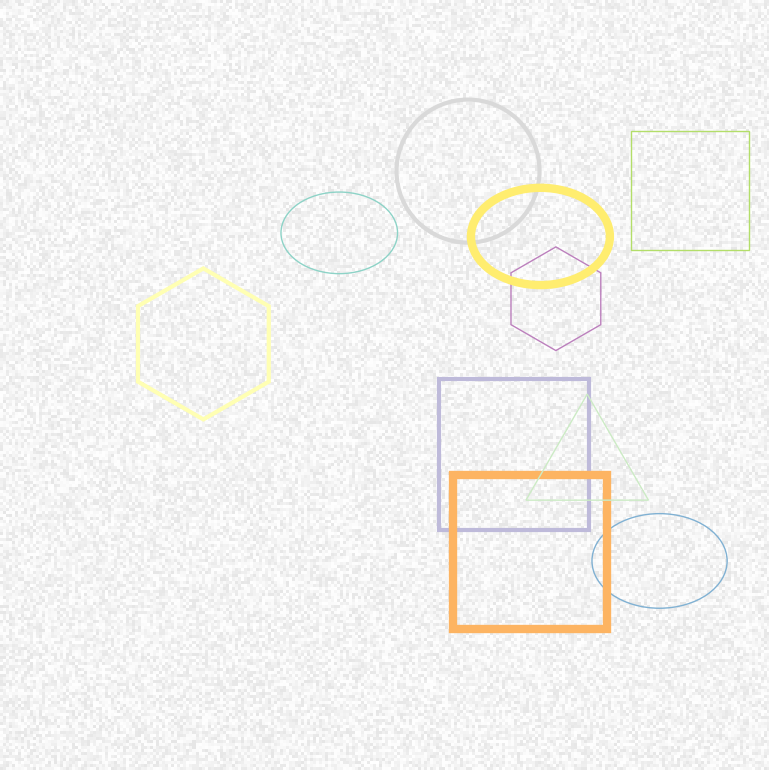[{"shape": "oval", "thickness": 0.5, "radius": 0.38, "center": [0.441, 0.698]}, {"shape": "hexagon", "thickness": 1.5, "radius": 0.49, "center": [0.264, 0.553]}, {"shape": "square", "thickness": 1.5, "radius": 0.49, "center": [0.667, 0.41]}, {"shape": "oval", "thickness": 0.5, "radius": 0.44, "center": [0.857, 0.272]}, {"shape": "square", "thickness": 3, "radius": 0.5, "center": [0.688, 0.283]}, {"shape": "square", "thickness": 0.5, "radius": 0.39, "center": [0.896, 0.752]}, {"shape": "circle", "thickness": 1.5, "radius": 0.46, "center": [0.608, 0.778]}, {"shape": "hexagon", "thickness": 0.5, "radius": 0.34, "center": [0.722, 0.612]}, {"shape": "triangle", "thickness": 0.5, "radius": 0.46, "center": [0.763, 0.396]}, {"shape": "oval", "thickness": 3, "radius": 0.45, "center": [0.702, 0.693]}]